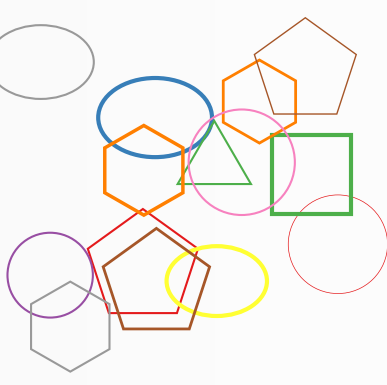[{"shape": "circle", "thickness": 0.5, "radius": 0.64, "center": [0.872, 0.366]}, {"shape": "pentagon", "thickness": 1.5, "radius": 0.75, "center": [0.369, 0.308]}, {"shape": "oval", "thickness": 3, "radius": 0.73, "center": [0.4, 0.695]}, {"shape": "square", "thickness": 3, "radius": 0.51, "center": [0.804, 0.548]}, {"shape": "triangle", "thickness": 1.5, "radius": 0.55, "center": [0.553, 0.577]}, {"shape": "circle", "thickness": 1.5, "radius": 0.55, "center": [0.129, 0.285]}, {"shape": "hexagon", "thickness": 2, "radius": 0.54, "center": [0.67, 0.736]}, {"shape": "hexagon", "thickness": 2.5, "radius": 0.58, "center": [0.371, 0.558]}, {"shape": "oval", "thickness": 3, "radius": 0.65, "center": [0.559, 0.27]}, {"shape": "pentagon", "thickness": 1, "radius": 0.69, "center": [0.788, 0.816]}, {"shape": "pentagon", "thickness": 2, "radius": 0.72, "center": [0.404, 0.262]}, {"shape": "circle", "thickness": 1.5, "radius": 0.69, "center": [0.624, 0.579]}, {"shape": "hexagon", "thickness": 1.5, "radius": 0.58, "center": [0.181, 0.152]}, {"shape": "oval", "thickness": 1.5, "radius": 0.68, "center": [0.105, 0.839]}]